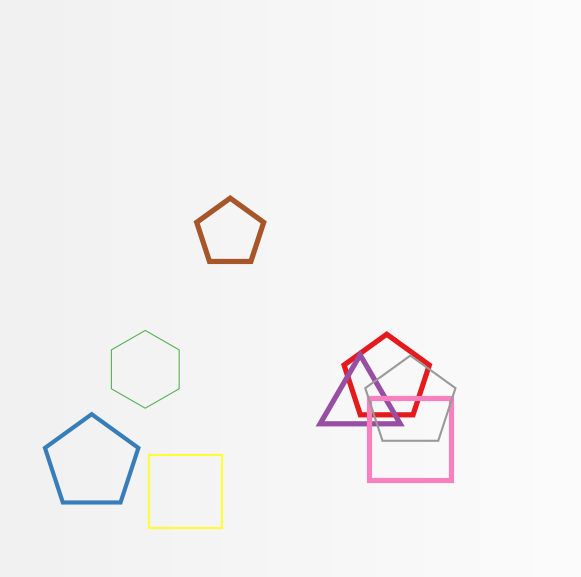[{"shape": "pentagon", "thickness": 2.5, "radius": 0.39, "center": [0.665, 0.343]}, {"shape": "pentagon", "thickness": 2, "radius": 0.42, "center": [0.158, 0.197]}, {"shape": "hexagon", "thickness": 0.5, "radius": 0.34, "center": [0.25, 0.36]}, {"shape": "triangle", "thickness": 2.5, "radius": 0.4, "center": [0.62, 0.305]}, {"shape": "square", "thickness": 1, "radius": 0.32, "center": [0.319, 0.148]}, {"shape": "pentagon", "thickness": 2.5, "radius": 0.3, "center": [0.396, 0.595]}, {"shape": "square", "thickness": 2.5, "radius": 0.35, "center": [0.705, 0.239]}, {"shape": "pentagon", "thickness": 1, "radius": 0.41, "center": [0.706, 0.302]}]